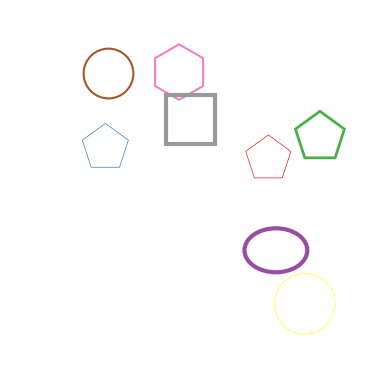[{"shape": "pentagon", "thickness": 0.5, "radius": 0.31, "center": [0.697, 0.588]}, {"shape": "pentagon", "thickness": 0.5, "radius": 0.31, "center": [0.274, 0.616]}, {"shape": "pentagon", "thickness": 2, "radius": 0.33, "center": [0.831, 0.644]}, {"shape": "oval", "thickness": 3, "radius": 0.41, "center": [0.717, 0.35]}, {"shape": "circle", "thickness": 0.5, "radius": 0.39, "center": [0.792, 0.211]}, {"shape": "circle", "thickness": 1.5, "radius": 0.32, "center": [0.282, 0.809]}, {"shape": "hexagon", "thickness": 1.5, "radius": 0.36, "center": [0.465, 0.813]}, {"shape": "square", "thickness": 3, "radius": 0.32, "center": [0.494, 0.689]}]